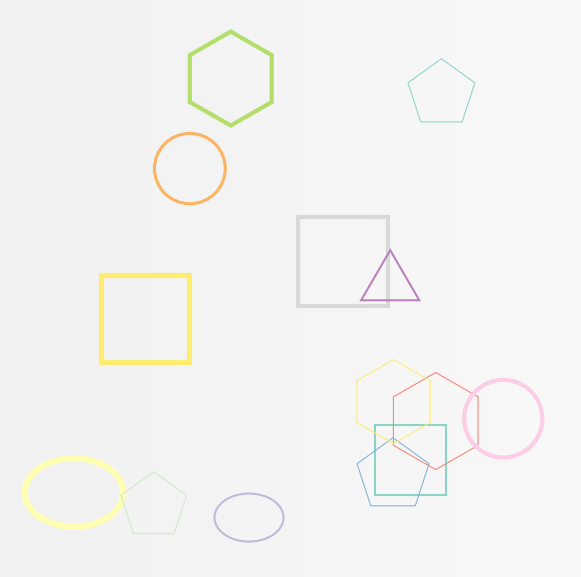[{"shape": "pentagon", "thickness": 0.5, "radius": 0.3, "center": [0.759, 0.837]}, {"shape": "square", "thickness": 1, "radius": 0.3, "center": [0.706, 0.203]}, {"shape": "oval", "thickness": 3, "radius": 0.42, "center": [0.127, 0.146]}, {"shape": "oval", "thickness": 1, "radius": 0.3, "center": [0.428, 0.103]}, {"shape": "hexagon", "thickness": 0.5, "radius": 0.42, "center": [0.75, 0.27]}, {"shape": "pentagon", "thickness": 0.5, "radius": 0.33, "center": [0.676, 0.176]}, {"shape": "circle", "thickness": 1.5, "radius": 0.3, "center": [0.327, 0.707]}, {"shape": "hexagon", "thickness": 2, "radius": 0.41, "center": [0.397, 0.863]}, {"shape": "circle", "thickness": 2, "radius": 0.34, "center": [0.866, 0.274]}, {"shape": "square", "thickness": 2, "radius": 0.39, "center": [0.591, 0.547]}, {"shape": "triangle", "thickness": 1, "radius": 0.29, "center": [0.671, 0.508]}, {"shape": "pentagon", "thickness": 0.5, "radius": 0.3, "center": [0.264, 0.123]}, {"shape": "hexagon", "thickness": 0.5, "radius": 0.36, "center": [0.677, 0.304]}, {"shape": "square", "thickness": 2.5, "radius": 0.38, "center": [0.25, 0.447]}]